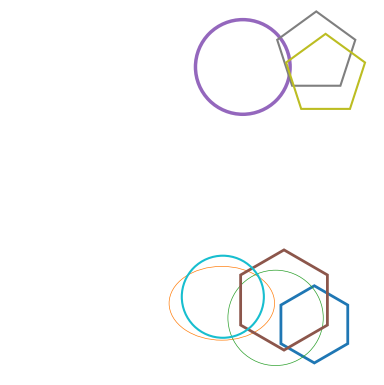[{"shape": "hexagon", "thickness": 2, "radius": 0.5, "center": [0.816, 0.158]}, {"shape": "oval", "thickness": 0.5, "radius": 0.68, "center": [0.576, 0.212]}, {"shape": "circle", "thickness": 0.5, "radius": 0.62, "center": [0.716, 0.174]}, {"shape": "circle", "thickness": 2.5, "radius": 0.61, "center": [0.631, 0.826]}, {"shape": "hexagon", "thickness": 2, "radius": 0.65, "center": [0.738, 0.221]}, {"shape": "pentagon", "thickness": 1.5, "radius": 0.53, "center": [0.821, 0.864]}, {"shape": "pentagon", "thickness": 1.5, "radius": 0.54, "center": [0.846, 0.804]}, {"shape": "circle", "thickness": 1.5, "radius": 0.53, "center": [0.579, 0.229]}]